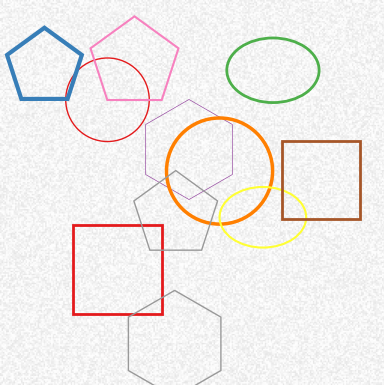[{"shape": "circle", "thickness": 1, "radius": 0.54, "center": [0.279, 0.741]}, {"shape": "square", "thickness": 2, "radius": 0.58, "center": [0.305, 0.3]}, {"shape": "pentagon", "thickness": 3, "radius": 0.51, "center": [0.115, 0.826]}, {"shape": "oval", "thickness": 2, "radius": 0.6, "center": [0.709, 0.817]}, {"shape": "hexagon", "thickness": 0.5, "radius": 0.65, "center": [0.491, 0.612]}, {"shape": "circle", "thickness": 2.5, "radius": 0.69, "center": [0.57, 0.556]}, {"shape": "oval", "thickness": 1.5, "radius": 0.56, "center": [0.683, 0.436]}, {"shape": "square", "thickness": 2, "radius": 0.5, "center": [0.834, 0.533]}, {"shape": "pentagon", "thickness": 1.5, "radius": 0.6, "center": [0.349, 0.837]}, {"shape": "hexagon", "thickness": 1, "radius": 0.69, "center": [0.454, 0.107]}, {"shape": "pentagon", "thickness": 1, "radius": 0.57, "center": [0.456, 0.443]}]